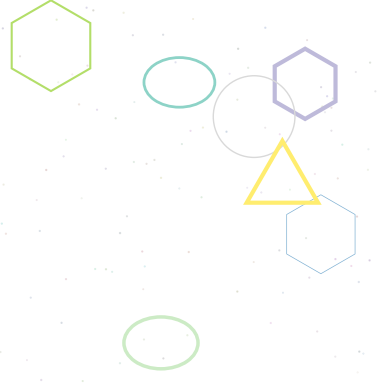[{"shape": "oval", "thickness": 2, "radius": 0.46, "center": [0.466, 0.786]}, {"shape": "hexagon", "thickness": 3, "radius": 0.46, "center": [0.793, 0.782]}, {"shape": "hexagon", "thickness": 0.5, "radius": 0.51, "center": [0.833, 0.392]}, {"shape": "hexagon", "thickness": 1.5, "radius": 0.59, "center": [0.132, 0.881]}, {"shape": "circle", "thickness": 1, "radius": 0.53, "center": [0.66, 0.697]}, {"shape": "oval", "thickness": 2.5, "radius": 0.48, "center": [0.418, 0.109]}, {"shape": "triangle", "thickness": 3, "radius": 0.54, "center": [0.733, 0.527]}]